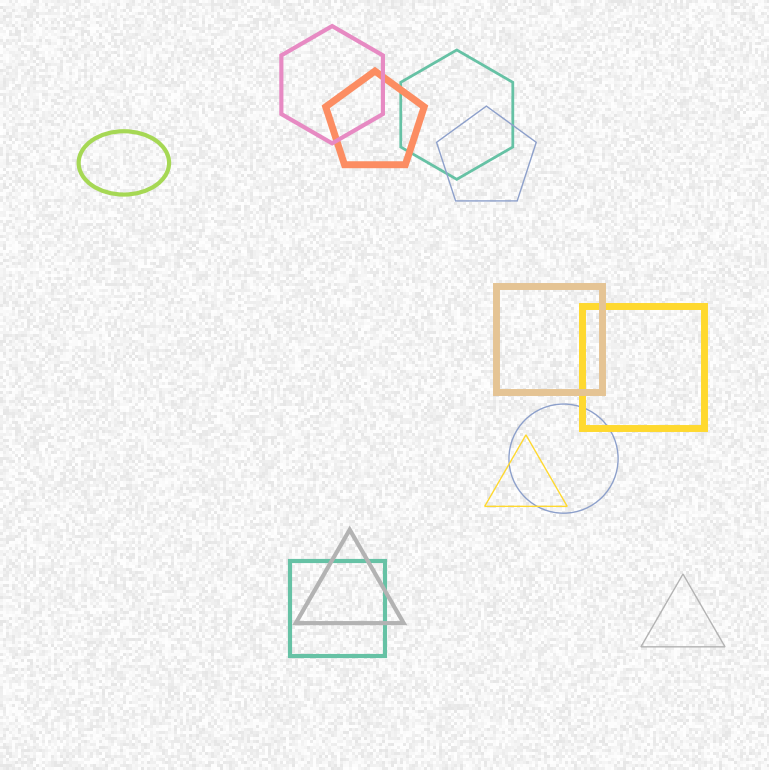[{"shape": "hexagon", "thickness": 1, "radius": 0.42, "center": [0.593, 0.851]}, {"shape": "square", "thickness": 1.5, "radius": 0.31, "center": [0.439, 0.209]}, {"shape": "pentagon", "thickness": 2.5, "radius": 0.34, "center": [0.487, 0.84]}, {"shape": "circle", "thickness": 0.5, "radius": 0.35, "center": [0.732, 0.404]}, {"shape": "pentagon", "thickness": 0.5, "radius": 0.34, "center": [0.632, 0.794]}, {"shape": "hexagon", "thickness": 1.5, "radius": 0.38, "center": [0.431, 0.89]}, {"shape": "oval", "thickness": 1.5, "radius": 0.29, "center": [0.161, 0.788]}, {"shape": "square", "thickness": 2.5, "radius": 0.4, "center": [0.836, 0.524]}, {"shape": "triangle", "thickness": 0.5, "radius": 0.31, "center": [0.683, 0.373]}, {"shape": "square", "thickness": 2.5, "radius": 0.35, "center": [0.713, 0.559]}, {"shape": "triangle", "thickness": 1.5, "radius": 0.4, "center": [0.454, 0.231]}, {"shape": "triangle", "thickness": 0.5, "radius": 0.32, "center": [0.887, 0.191]}]